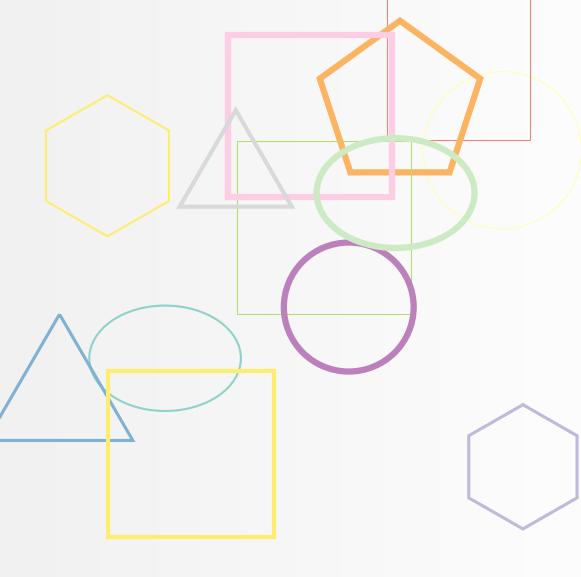[{"shape": "oval", "thickness": 1, "radius": 0.65, "center": [0.284, 0.379]}, {"shape": "circle", "thickness": 0.5, "radius": 0.68, "center": [0.864, 0.739]}, {"shape": "hexagon", "thickness": 1.5, "radius": 0.54, "center": [0.9, 0.191]}, {"shape": "square", "thickness": 0.5, "radius": 0.61, "center": [0.788, 0.88]}, {"shape": "triangle", "thickness": 1.5, "radius": 0.73, "center": [0.102, 0.309]}, {"shape": "pentagon", "thickness": 3, "radius": 0.73, "center": [0.688, 0.818]}, {"shape": "square", "thickness": 0.5, "radius": 0.75, "center": [0.558, 0.605]}, {"shape": "square", "thickness": 3, "radius": 0.7, "center": [0.533, 0.799]}, {"shape": "triangle", "thickness": 2, "radius": 0.56, "center": [0.406, 0.697]}, {"shape": "circle", "thickness": 3, "radius": 0.56, "center": [0.6, 0.467]}, {"shape": "oval", "thickness": 3, "radius": 0.68, "center": [0.681, 0.665]}, {"shape": "square", "thickness": 2, "radius": 0.72, "center": [0.329, 0.213]}, {"shape": "hexagon", "thickness": 1, "radius": 0.61, "center": [0.185, 0.712]}]